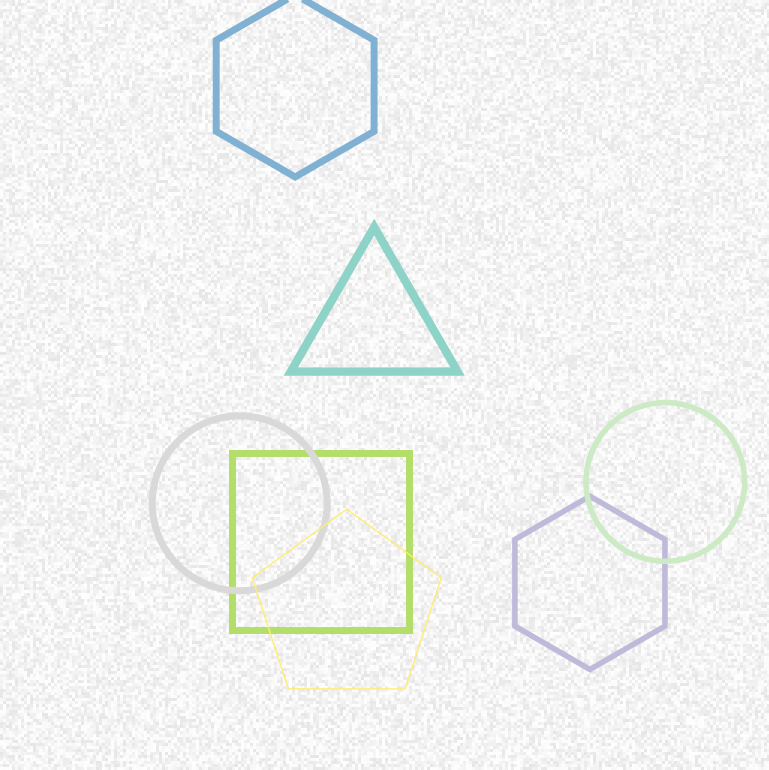[{"shape": "triangle", "thickness": 3, "radius": 0.63, "center": [0.486, 0.58]}, {"shape": "hexagon", "thickness": 2, "radius": 0.56, "center": [0.766, 0.243]}, {"shape": "hexagon", "thickness": 2.5, "radius": 0.59, "center": [0.383, 0.889]}, {"shape": "square", "thickness": 2.5, "radius": 0.57, "center": [0.416, 0.297]}, {"shape": "circle", "thickness": 2.5, "radius": 0.57, "center": [0.311, 0.346]}, {"shape": "circle", "thickness": 2, "radius": 0.52, "center": [0.864, 0.374]}, {"shape": "pentagon", "thickness": 0.5, "radius": 0.65, "center": [0.45, 0.21]}]